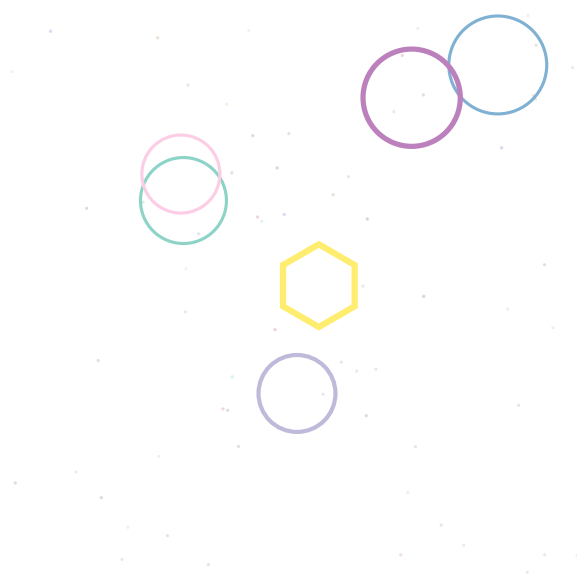[{"shape": "circle", "thickness": 1.5, "radius": 0.37, "center": [0.318, 0.652]}, {"shape": "circle", "thickness": 2, "radius": 0.33, "center": [0.514, 0.318]}, {"shape": "circle", "thickness": 1.5, "radius": 0.42, "center": [0.862, 0.887]}, {"shape": "circle", "thickness": 1.5, "radius": 0.34, "center": [0.313, 0.698]}, {"shape": "circle", "thickness": 2.5, "radius": 0.42, "center": [0.713, 0.83]}, {"shape": "hexagon", "thickness": 3, "radius": 0.36, "center": [0.552, 0.504]}]